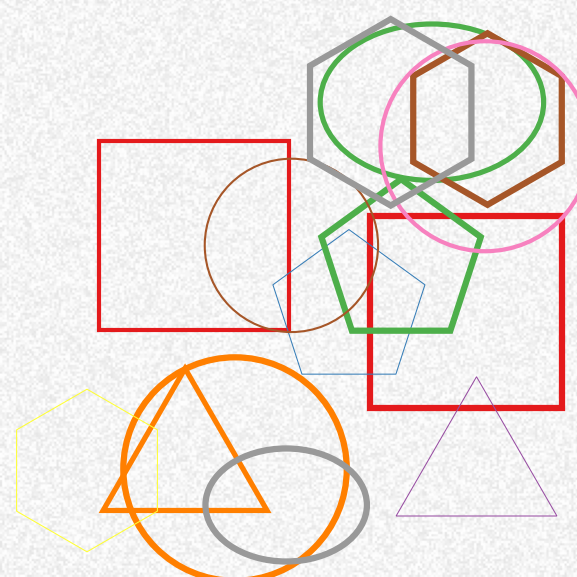[{"shape": "square", "thickness": 2, "radius": 0.82, "center": [0.336, 0.591]}, {"shape": "square", "thickness": 3, "radius": 0.83, "center": [0.807, 0.458]}, {"shape": "pentagon", "thickness": 0.5, "radius": 0.69, "center": [0.604, 0.463]}, {"shape": "oval", "thickness": 2.5, "radius": 0.97, "center": [0.748, 0.822]}, {"shape": "pentagon", "thickness": 3, "radius": 0.73, "center": [0.695, 0.544]}, {"shape": "triangle", "thickness": 0.5, "radius": 0.8, "center": [0.825, 0.186]}, {"shape": "circle", "thickness": 3, "radius": 0.97, "center": [0.407, 0.187]}, {"shape": "triangle", "thickness": 2.5, "radius": 0.82, "center": [0.32, 0.197]}, {"shape": "hexagon", "thickness": 0.5, "radius": 0.7, "center": [0.151, 0.184]}, {"shape": "hexagon", "thickness": 3, "radius": 0.74, "center": [0.844, 0.793]}, {"shape": "circle", "thickness": 1, "radius": 0.75, "center": [0.505, 0.574]}, {"shape": "circle", "thickness": 2, "radius": 0.91, "center": [0.841, 0.746]}, {"shape": "oval", "thickness": 3, "radius": 0.7, "center": [0.496, 0.125]}, {"shape": "hexagon", "thickness": 3, "radius": 0.81, "center": [0.677, 0.805]}]